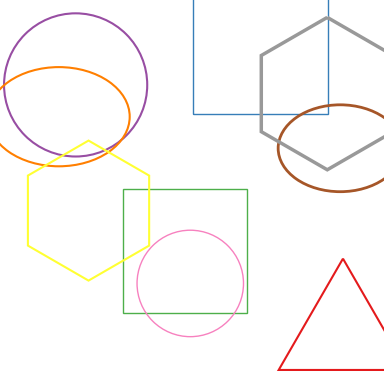[{"shape": "triangle", "thickness": 1.5, "radius": 0.96, "center": [0.891, 0.135]}, {"shape": "square", "thickness": 1, "radius": 0.87, "center": [0.676, 0.879]}, {"shape": "square", "thickness": 1, "radius": 0.81, "center": [0.481, 0.349]}, {"shape": "circle", "thickness": 1.5, "radius": 0.93, "center": [0.196, 0.779]}, {"shape": "oval", "thickness": 1.5, "radius": 0.92, "center": [0.153, 0.697]}, {"shape": "hexagon", "thickness": 1.5, "radius": 0.91, "center": [0.23, 0.453]}, {"shape": "oval", "thickness": 2, "radius": 0.81, "center": [0.884, 0.615]}, {"shape": "circle", "thickness": 1, "radius": 0.69, "center": [0.494, 0.264]}, {"shape": "hexagon", "thickness": 2.5, "radius": 0.99, "center": [0.85, 0.757]}]